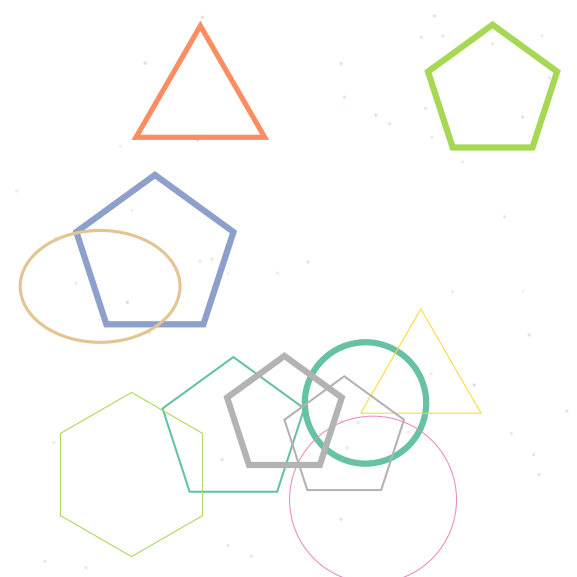[{"shape": "circle", "thickness": 3, "radius": 0.53, "center": [0.633, 0.301]}, {"shape": "pentagon", "thickness": 1, "radius": 0.64, "center": [0.404, 0.252]}, {"shape": "triangle", "thickness": 2.5, "radius": 0.64, "center": [0.347, 0.826]}, {"shape": "pentagon", "thickness": 3, "radius": 0.72, "center": [0.268, 0.553]}, {"shape": "circle", "thickness": 0.5, "radius": 0.72, "center": [0.646, 0.134]}, {"shape": "pentagon", "thickness": 3, "radius": 0.59, "center": [0.853, 0.839]}, {"shape": "hexagon", "thickness": 0.5, "radius": 0.71, "center": [0.228, 0.177]}, {"shape": "triangle", "thickness": 0.5, "radius": 0.6, "center": [0.729, 0.344]}, {"shape": "oval", "thickness": 1.5, "radius": 0.69, "center": [0.173, 0.503]}, {"shape": "pentagon", "thickness": 1, "radius": 0.54, "center": [0.596, 0.239]}, {"shape": "pentagon", "thickness": 3, "radius": 0.52, "center": [0.493, 0.278]}]